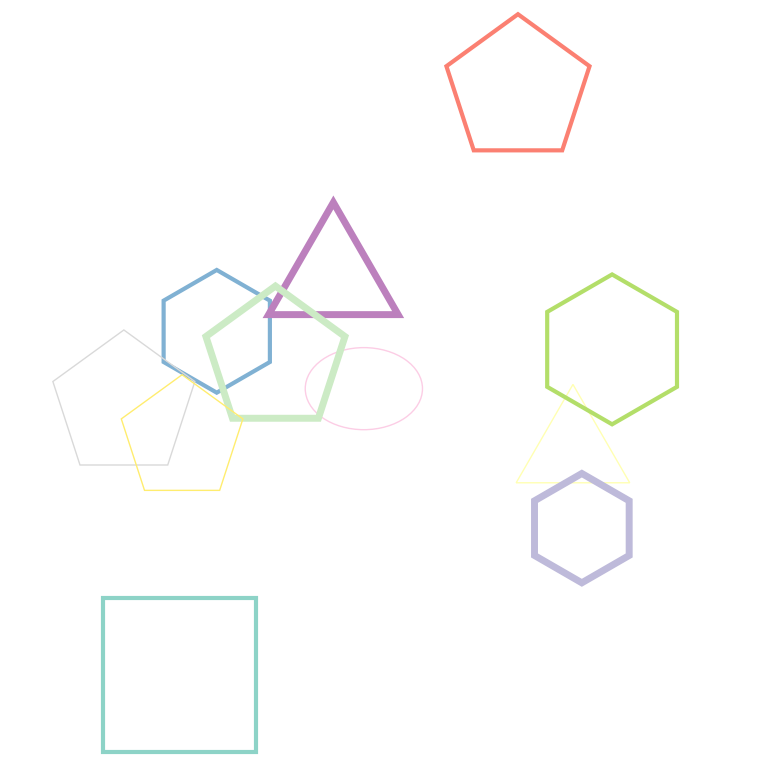[{"shape": "square", "thickness": 1.5, "radius": 0.5, "center": [0.233, 0.123]}, {"shape": "triangle", "thickness": 0.5, "radius": 0.43, "center": [0.744, 0.416]}, {"shape": "hexagon", "thickness": 2.5, "radius": 0.35, "center": [0.756, 0.314]}, {"shape": "pentagon", "thickness": 1.5, "radius": 0.49, "center": [0.673, 0.884]}, {"shape": "hexagon", "thickness": 1.5, "radius": 0.4, "center": [0.281, 0.57]}, {"shape": "hexagon", "thickness": 1.5, "radius": 0.49, "center": [0.795, 0.546]}, {"shape": "oval", "thickness": 0.5, "radius": 0.38, "center": [0.473, 0.495]}, {"shape": "pentagon", "thickness": 0.5, "radius": 0.48, "center": [0.161, 0.475]}, {"shape": "triangle", "thickness": 2.5, "radius": 0.49, "center": [0.433, 0.64]}, {"shape": "pentagon", "thickness": 2.5, "radius": 0.47, "center": [0.358, 0.534]}, {"shape": "pentagon", "thickness": 0.5, "radius": 0.42, "center": [0.236, 0.43]}]